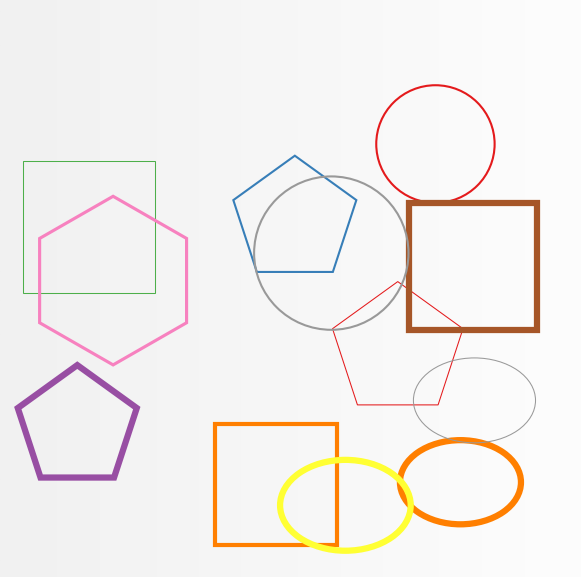[{"shape": "circle", "thickness": 1, "radius": 0.51, "center": [0.749, 0.75]}, {"shape": "pentagon", "thickness": 0.5, "radius": 0.59, "center": [0.684, 0.393]}, {"shape": "pentagon", "thickness": 1, "radius": 0.56, "center": [0.507, 0.618]}, {"shape": "square", "thickness": 0.5, "radius": 0.57, "center": [0.153, 0.606]}, {"shape": "pentagon", "thickness": 3, "radius": 0.54, "center": [0.133, 0.259]}, {"shape": "oval", "thickness": 3, "radius": 0.52, "center": [0.792, 0.164]}, {"shape": "square", "thickness": 2, "radius": 0.52, "center": [0.475, 0.161]}, {"shape": "oval", "thickness": 3, "radius": 0.56, "center": [0.594, 0.124]}, {"shape": "square", "thickness": 3, "radius": 0.55, "center": [0.814, 0.538]}, {"shape": "hexagon", "thickness": 1.5, "radius": 0.73, "center": [0.195, 0.513]}, {"shape": "oval", "thickness": 0.5, "radius": 0.53, "center": [0.816, 0.306]}, {"shape": "circle", "thickness": 1, "radius": 0.66, "center": [0.57, 0.561]}]